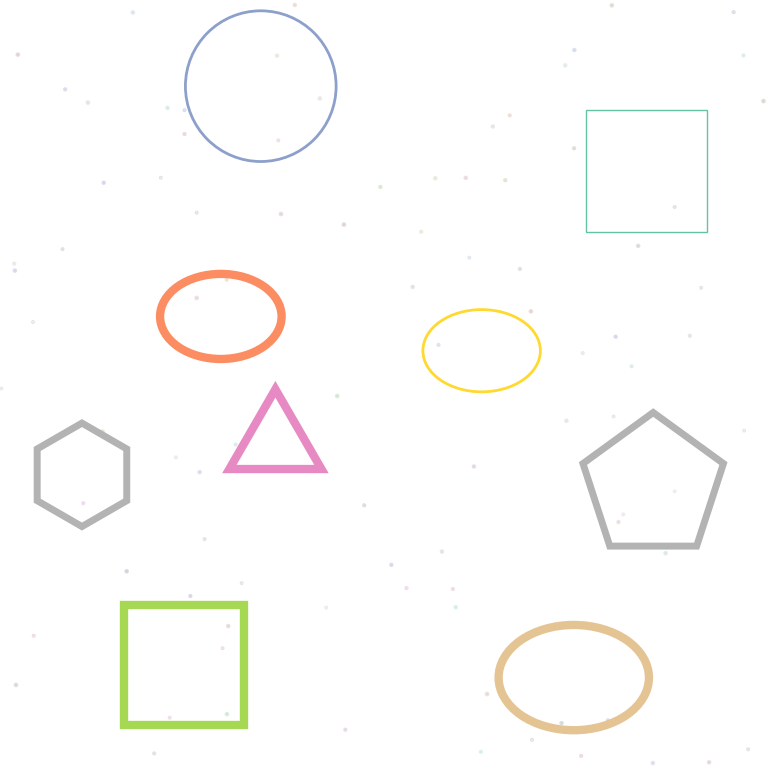[{"shape": "square", "thickness": 0.5, "radius": 0.39, "center": [0.839, 0.778]}, {"shape": "oval", "thickness": 3, "radius": 0.39, "center": [0.287, 0.589]}, {"shape": "circle", "thickness": 1, "radius": 0.49, "center": [0.339, 0.888]}, {"shape": "triangle", "thickness": 3, "radius": 0.35, "center": [0.358, 0.425]}, {"shape": "square", "thickness": 3, "radius": 0.39, "center": [0.239, 0.136]}, {"shape": "oval", "thickness": 1, "radius": 0.38, "center": [0.626, 0.545]}, {"shape": "oval", "thickness": 3, "radius": 0.49, "center": [0.745, 0.12]}, {"shape": "hexagon", "thickness": 2.5, "radius": 0.34, "center": [0.106, 0.383]}, {"shape": "pentagon", "thickness": 2.5, "radius": 0.48, "center": [0.848, 0.368]}]